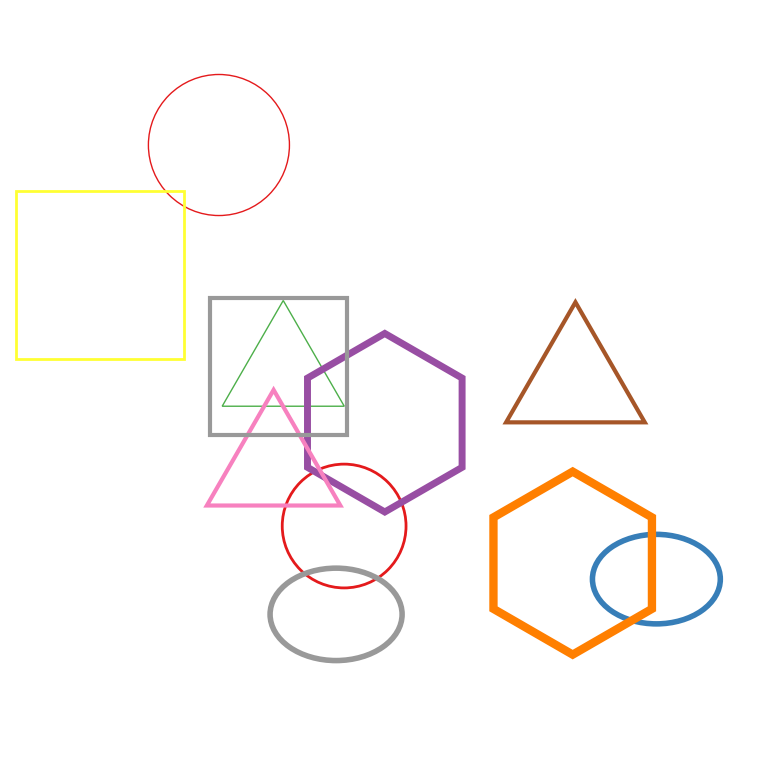[{"shape": "circle", "thickness": 1, "radius": 0.4, "center": [0.447, 0.317]}, {"shape": "circle", "thickness": 0.5, "radius": 0.46, "center": [0.284, 0.812]}, {"shape": "oval", "thickness": 2, "radius": 0.42, "center": [0.852, 0.248]}, {"shape": "triangle", "thickness": 0.5, "radius": 0.46, "center": [0.368, 0.518]}, {"shape": "hexagon", "thickness": 2.5, "radius": 0.58, "center": [0.5, 0.451]}, {"shape": "hexagon", "thickness": 3, "radius": 0.59, "center": [0.744, 0.269]}, {"shape": "square", "thickness": 1, "radius": 0.55, "center": [0.13, 0.643]}, {"shape": "triangle", "thickness": 1.5, "radius": 0.52, "center": [0.747, 0.503]}, {"shape": "triangle", "thickness": 1.5, "radius": 0.5, "center": [0.355, 0.394]}, {"shape": "oval", "thickness": 2, "radius": 0.43, "center": [0.436, 0.202]}, {"shape": "square", "thickness": 1.5, "radius": 0.45, "center": [0.362, 0.524]}]